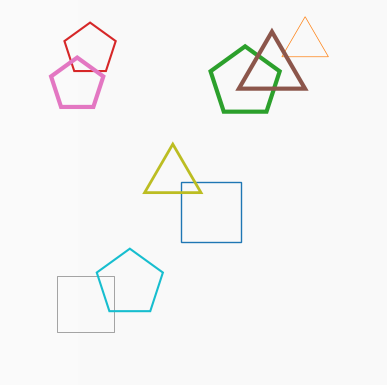[{"shape": "square", "thickness": 1, "radius": 0.39, "center": [0.544, 0.449]}, {"shape": "triangle", "thickness": 0.5, "radius": 0.35, "center": [0.787, 0.887]}, {"shape": "pentagon", "thickness": 3, "radius": 0.47, "center": [0.633, 0.786]}, {"shape": "pentagon", "thickness": 1.5, "radius": 0.35, "center": [0.232, 0.872]}, {"shape": "triangle", "thickness": 3, "radius": 0.49, "center": [0.702, 0.819]}, {"shape": "pentagon", "thickness": 3, "radius": 0.35, "center": [0.199, 0.78]}, {"shape": "square", "thickness": 0.5, "radius": 0.37, "center": [0.221, 0.21]}, {"shape": "triangle", "thickness": 2, "radius": 0.42, "center": [0.446, 0.542]}, {"shape": "pentagon", "thickness": 1.5, "radius": 0.45, "center": [0.335, 0.264]}]